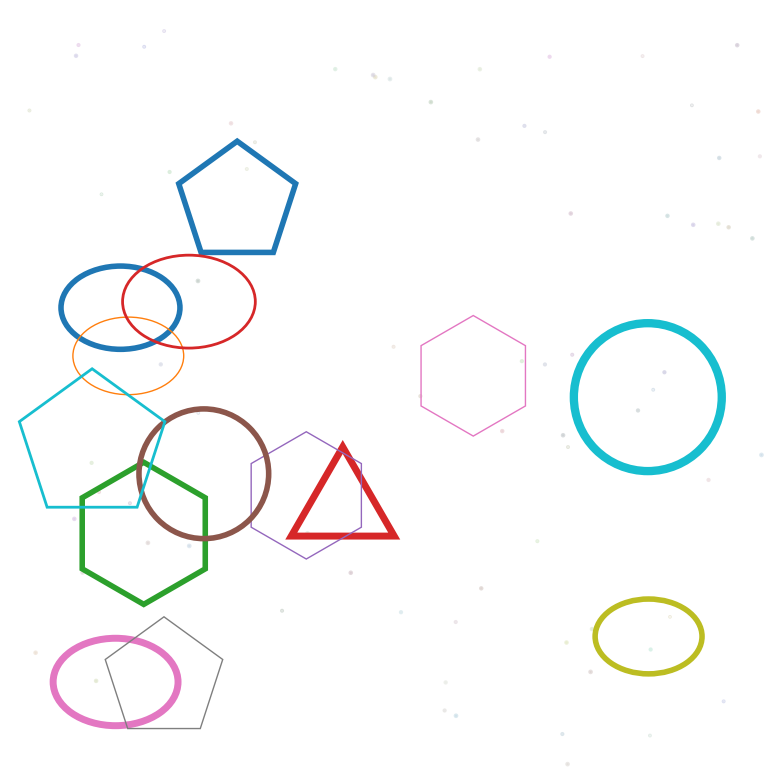[{"shape": "oval", "thickness": 2, "radius": 0.39, "center": [0.156, 0.6]}, {"shape": "pentagon", "thickness": 2, "radius": 0.4, "center": [0.308, 0.737]}, {"shape": "oval", "thickness": 0.5, "radius": 0.36, "center": [0.167, 0.538]}, {"shape": "hexagon", "thickness": 2, "radius": 0.46, "center": [0.187, 0.307]}, {"shape": "triangle", "thickness": 2.5, "radius": 0.39, "center": [0.445, 0.342]}, {"shape": "oval", "thickness": 1, "radius": 0.43, "center": [0.245, 0.608]}, {"shape": "hexagon", "thickness": 0.5, "radius": 0.41, "center": [0.398, 0.357]}, {"shape": "circle", "thickness": 2, "radius": 0.42, "center": [0.265, 0.385]}, {"shape": "hexagon", "thickness": 0.5, "radius": 0.39, "center": [0.615, 0.512]}, {"shape": "oval", "thickness": 2.5, "radius": 0.41, "center": [0.15, 0.114]}, {"shape": "pentagon", "thickness": 0.5, "radius": 0.4, "center": [0.213, 0.119]}, {"shape": "oval", "thickness": 2, "radius": 0.35, "center": [0.842, 0.173]}, {"shape": "pentagon", "thickness": 1, "radius": 0.5, "center": [0.12, 0.422]}, {"shape": "circle", "thickness": 3, "radius": 0.48, "center": [0.841, 0.484]}]